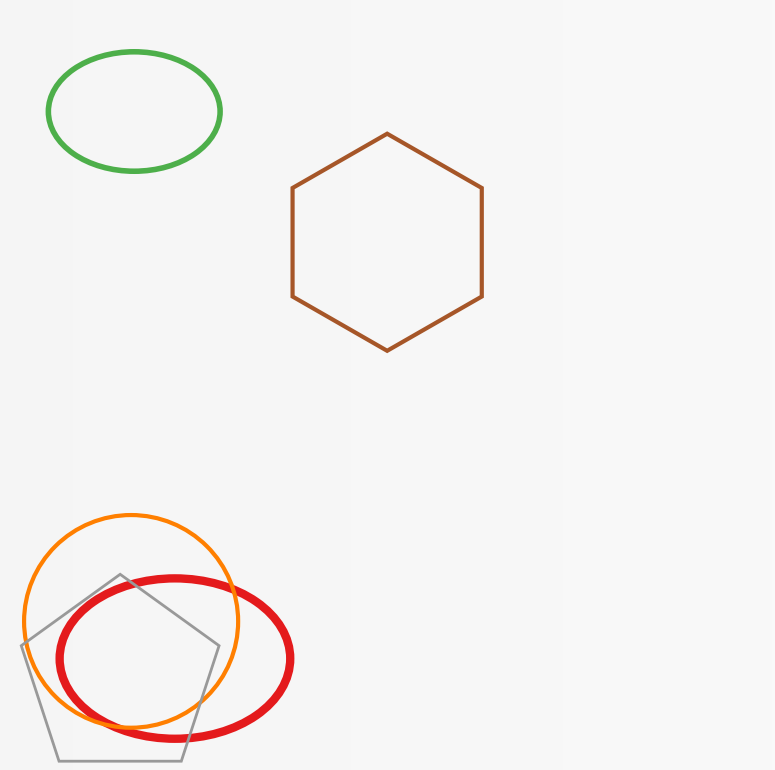[{"shape": "oval", "thickness": 3, "radius": 0.74, "center": [0.226, 0.145]}, {"shape": "oval", "thickness": 2, "radius": 0.55, "center": [0.173, 0.855]}, {"shape": "circle", "thickness": 1.5, "radius": 0.69, "center": [0.169, 0.193]}, {"shape": "hexagon", "thickness": 1.5, "radius": 0.7, "center": [0.5, 0.685]}, {"shape": "pentagon", "thickness": 1, "radius": 0.67, "center": [0.155, 0.12]}]